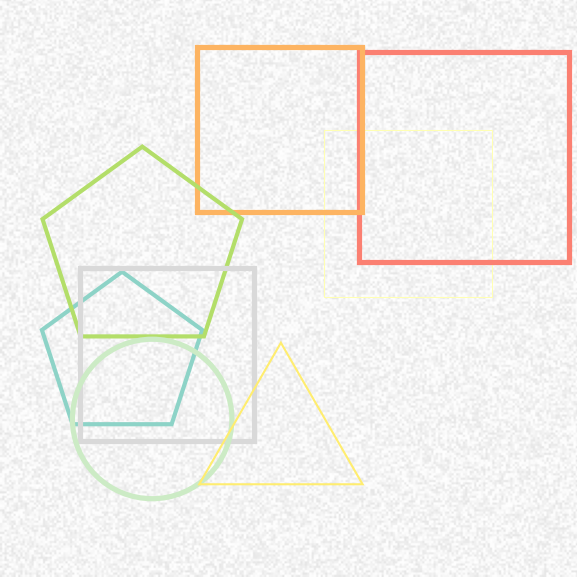[{"shape": "pentagon", "thickness": 2, "radius": 0.73, "center": [0.211, 0.383]}, {"shape": "square", "thickness": 0.5, "radius": 0.73, "center": [0.706, 0.63]}, {"shape": "square", "thickness": 2.5, "radius": 0.91, "center": [0.803, 0.728]}, {"shape": "square", "thickness": 2.5, "radius": 0.72, "center": [0.485, 0.775]}, {"shape": "pentagon", "thickness": 2, "radius": 0.91, "center": [0.246, 0.564]}, {"shape": "square", "thickness": 2.5, "radius": 0.75, "center": [0.289, 0.385]}, {"shape": "circle", "thickness": 2.5, "radius": 0.69, "center": [0.263, 0.274]}, {"shape": "triangle", "thickness": 1, "radius": 0.82, "center": [0.486, 0.242]}]